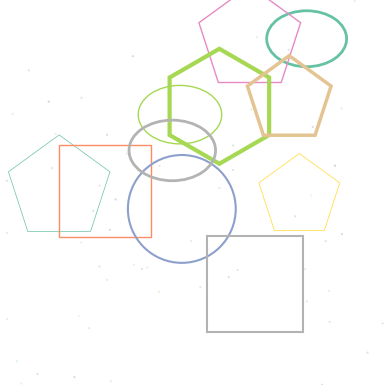[{"shape": "pentagon", "thickness": 0.5, "radius": 0.69, "center": [0.154, 0.511]}, {"shape": "oval", "thickness": 2, "radius": 0.52, "center": [0.796, 0.899]}, {"shape": "square", "thickness": 1, "radius": 0.6, "center": [0.272, 0.505]}, {"shape": "circle", "thickness": 1.5, "radius": 0.7, "center": [0.472, 0.457]}, {"shape": "pentagon", "thickness": 1, "radius": 0.69, "center": [0.649, 0.898]}, {"shape": "oval", "thickness": 1, "radius": 0.54, "center": [0.467, 0.702]}, {"shape": "hexagon", "thickness": 3, "radius": 0.75, "center": [0.57, 0.724]}, {"shape": "pentagon", "thickness": 0.5, "radius": 0.55, "center": [0.778, 0.491]}, {"shape": "pentagon", "thickness": 2.5, "radius": 0.57, "center": [0.751, 0.741]}, {"shape": "square", "thickness": 1.5, "radius": 0.62, "center": [0.663, 0.262]}, {"shape": "oval", "thickness": 2, "radius": 0.56, "center": [0.447, 0.609]}]